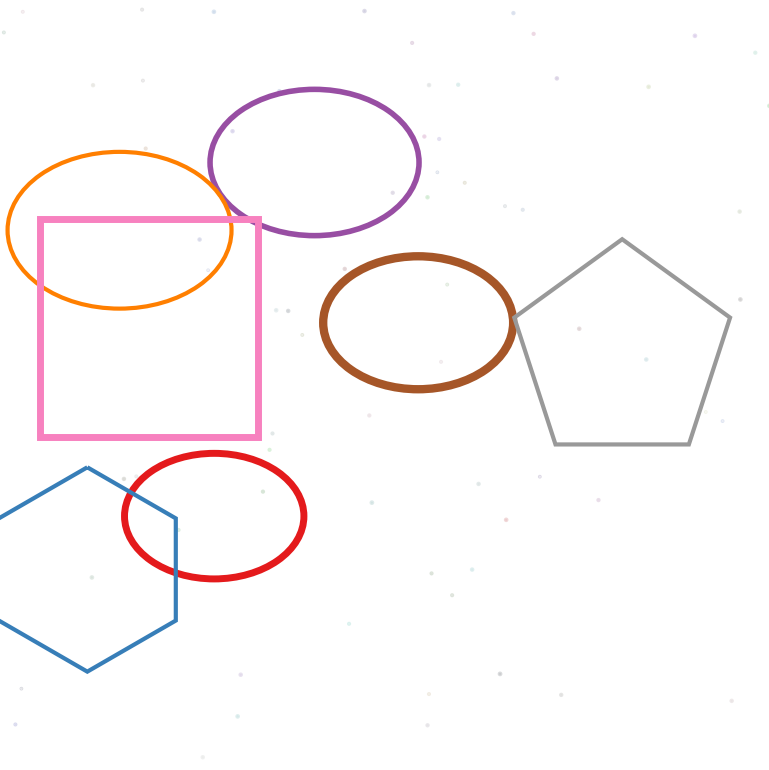[{"shape": "oval", "thickness": 2.5, "radius": 0.58, "center": [0.278, 0.33]}, {"shape": "hexagon", "thickness": 1.5, "radius": 0.66, "center": [0.113, 0.26]}, {"shape": "oval", "thickness": 2, "radius": 0.68, "center": [0.408, 0.789]}, {"shape": "oval", "thickness": 1.5, "radius": 0.73, "center": [0.155, 0.701]}, {"shape": "oval", "thickness": 3, "radius": 0.62, "center": [0.543, 0.581]}, {"shape": "square", "thickness": 2.5, "radius": 0.7, "center": [0.194, 0.574]}, {"shape": "pentagon", "thickness": 1.5, "radius": 0.74, "center": [0.808, 0.542]}]